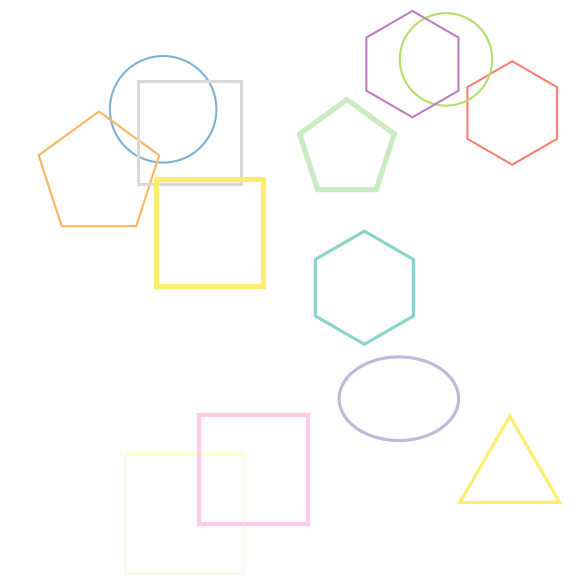[{"shape": "hexagon", "thickness": 1.5, "radius": 0.49, "center": [0.631, 0.501]}, {"shape": "square", "thickness": 0.5, "radius": 0.51, "center": [0.319, 0.109]}, {"shape": "oval", "thickness": 1.5, "radius": 0.52, "center": [0.691, 0.309]}, {"shape": "hexagon", "thickness": 1, "radius": 0.45, "center": [0.887, 0.803]}, {"shape": "circle", "thickness": 1, "radius": 0.46, "center": [0.283, 0.81]}, {"shape": "pentagon", "thickness": 1, "radius": 0.55, "center": [0.171, 0.696]}, {"shape": "circle", "thickness": 1, "radius": 0.4, "center": [0.772, 0.896]}, {"shape": "square", "thickness": 2, "radius": 0.47, "center": [0.44, 0.186]}, {"shape": "square", "thickness": 1.5, "radius": 0.45, "center": [0.328, 0.77]}, {"shape": "hexagon", "thickness": 1, "radius": 0.46, "center": [0.714, 0.888]}, {"shape": "pentagon", "thickness": 2.5, "radius": 0.43, "center": [0.601, 0.74]}, {"shape": "triangle", "thickness": 1.5, "radius": 0.5, "center": [0.883, 0.179]}, {"shape": "square", "thickness": 2.5, "radius": 0.47, "center": [0.363, 0.596]}]